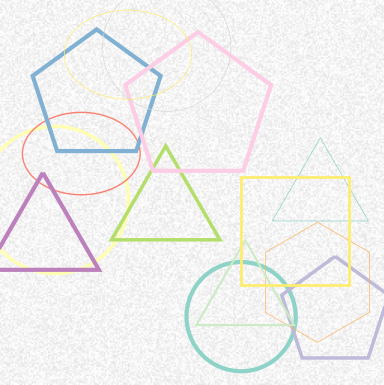[{"shape": "circle", "thickness": 3, "radius": 0.71, "center": [0.626, 0.178]}, {"shape": "triangle", "thickness": 0.5, "radius": 0.72, "center": [0.832, 0.498]}, {"shape": "circle", "thickness": 2.5, "radius": 0.96, "center": [0.143, 0.481]}, {"shape": "pentagon", "thickness": 2.5, "radius": 0.73, "center": [0.871, 0.188]}, {"shape": "oval", "thickness": 1, "radius": 0.76, "center": [0.211, 0.601]}, {"shape": "pentagon", "thickness": 3, "radius": 0.87, "center": [0.251, 0.749]}, {"shape": "hexagon", "thickness": 0.5, "radius": 0.78, "center": [0.825, 0.267]}, {"shape": "triangle", "thickness": 2.5, "radius": 0.81, "center": [0.43, 0.458]}, {"shape": "pentagon", "thickness": 3, "radius": 1.0, "center": [0.515, 0.717]}, {"shape": "circle", "thickness": 0.5, "radius": 0.83, "center": [0.433, 0.878]}, {"shape": "triangle", "thickness": 3, "radius": 0.84, "center": [0.111, 0.383]}, {"shape": "triangle", "thickness": 1.5, "radius": 0.73, "center": [0.637, 0.229]}, {"shape": "oval", "thickness": 0.5, "radius": 0.83, "center": [0.332, 0.858]}, {"shape": "square", "thickness": 2, "radius": 0.7, "center": [0.767, 0.399]}]